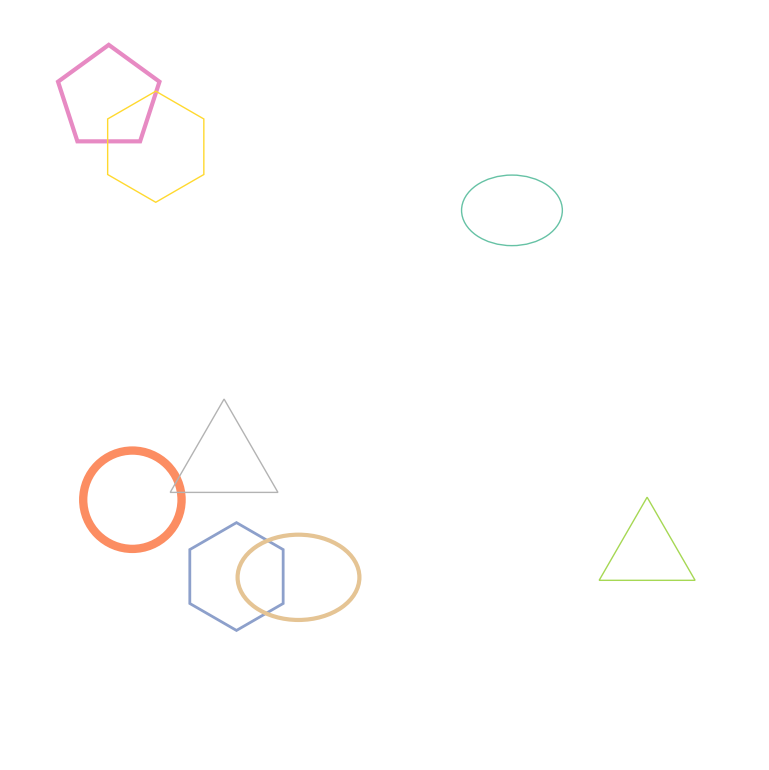[{"shape": "oval", "thickness": 0.5, "radius": 0.33, "center": [0.665, 0.727]}, {"shape": "circle", "thickness": 3, "radius": 0.32, "center": [0.172, 0.351]}, {"shape": "hexagon", "thickness": 1, "radius": 0.35, "center": [0.307, 0.251]}, {"shape": "pentagon", "thickness": 1.5, "radius": 0.35, "center": [0.141, 0.872]}, {"shape": "triangle", "thickness": 0.5, "radius": 0.36, "center": [0.84, 0.282]}, {"shape": "hexagon", "thickness": 0.5, "radius": 0.36, "center": [0.202, 0.809]}, {"shape": "oval", "thickness": 1.5, "radius": 0.4, "center": [0.388, 0.25]}, {"shape": "triangle", "thickness": 0.5, "radius": 0.4, "center": [0.291, 0.401]}]